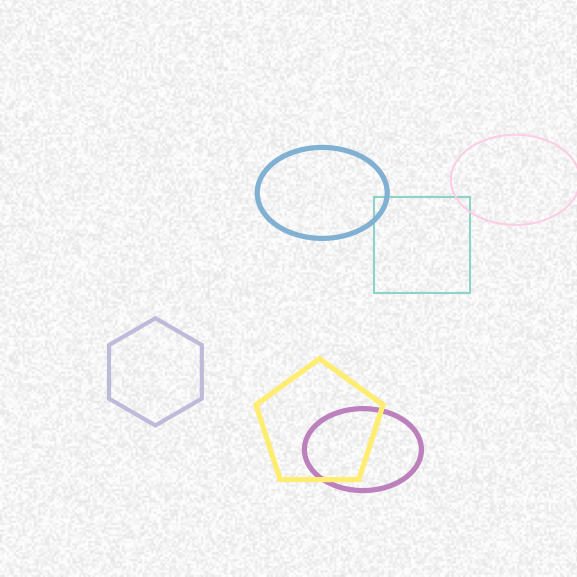[{"shape": "square", "thickness": 1, "radius": 0.42, "center": [0.731, 0.575]}, {"shape": "hexagon", "thickness": 2, "radius": 0.46, "center": [0.269, 0.355]}, {"shape": "oval", "thickness": 2.5, "radius": 0.56, "center": [0.558, 0.665]}, {"shape": "oval", "thickness": 1, "radius": 0.56, "center": [0.892, 0.688]}, {"shape": "oval", "thickness": 2.5, "radius": 0.51, "center": [0.628, 0.221]}, {"shape": "pentagon", "thickness": 2.5, "radius": 0.58, "center": [0.553, 0.262]}]